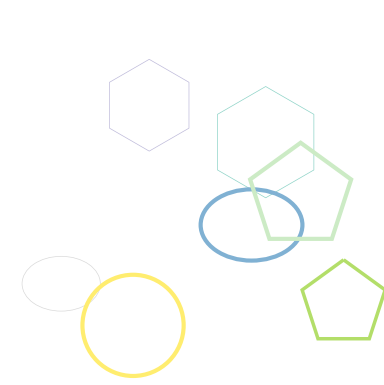[{"shape": "hexagon", "thickness": 0.5, "radius": 0.72, "center": [0.69, 0.631]}, {"shape": "hexagon", "thickness": 0.5, "radius": 0.6, "center": [0.388, 0.727]}, {"shape": "oval", "thickness": 3, "radius": 0.66, "center": [0.653, 0.416]}, {"shape": "pentagon", "thickness": 2.5, "radius": 0.57, "center": [0.893, 0.212]}, {"shape": "oval", "thickness": 0.5, "radius": 0.51, "center": [0.159, 0.263]}, {"shape": "pentagon", "thickness": 3, "radius": 0.69, "center": [0.781, 0.491]}, {"shape": "circle", "thickness": 3, "radius": 0.66, "center": [0.346, 0.155]}]